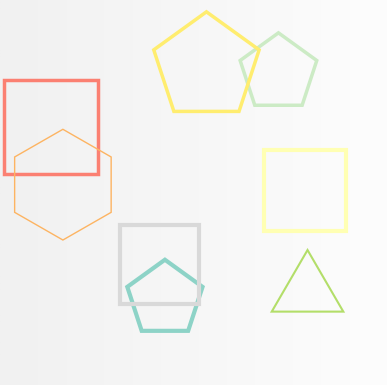[{"shape": "pentagon", "thickness": 3, "radius": 0.51, "center": [0.426, 0.223]}, {"shape": "square", "thickness": 3, "radius": 0.53, "center": [0.786, 0.506]}, {"shape": "square", "thickness": 2.5, "radius": 0.61, "center": [0.131, 0.671]}, {"shape": "hexagon", "thickness": 1, "radius": 0.72, "center": [0.162, 0.52]}, {"shape": "triangle", "thickness": 1.5, "radius": 0.53, "center": [0.794, 0.244]}, {"shape": "square", "thickness": 3, "radius": 0.51, "center": [0.412, 0.313]}, {"shape": "pentagon", "thickness": 2.5, "radius": 0.52, "center": [0.719, 0.811]}, {"shape": "pentagon", "thickness": 2.5, "radius": 0.71, "center": [0.533, 0.826]}]